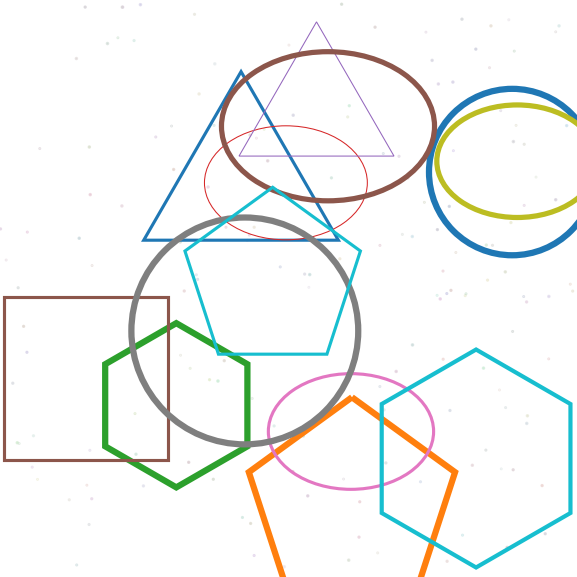[{"shape": "triangle", "thickness": 1.5, "radius": 0.97, "center": [0.417, 0.681]}, {"shape": "circle", "thickness": 3, "radius": 0.72, "center": [0.887, 0.701]}, {"shape": "pentagon", "thickness": 3, "radius": 0.94, "center": [0.609, 0.124]}, {"shape": "hexagon", "thickness": 3, "radius": 0.71, "center": [0.305, 0.297]}, {"shape": "oval", "thickness": 0.5, "radius": 0.71, "center": [0.495, 0.683]}, {"shape": "triangle", "thickness": 0.5, "radius": 0.77, "center": [0.548, 0.806]}, {"shape": "oval", "thickness": 2.5, "radius": 0.92, "center": [0.568, 0.781]}, {"shape": "square", "thickness": 1.5, "radius": 0.71, "center": [0.149, 0.344]}, {"shape": "oval", "thickness": 1.5, "radius": 0.72, "center": [0.608, 0.252]}, {"shape": "circle", "thickness": 3, "radius": 0.98, "center": [0.424, 0.426]}, {"shape": "oval", "thickness": 2.5, "radius": 0.7, "center": [0.896, 0.72]}, {"shape": "hexagon", "thickness": 2, "radius": 0.94, "center": [0.824, 0.205]}, {"shape": "pentagon", "thickness": 1.5, "radius": 0.8, "center": [0.472, 0.515]}]